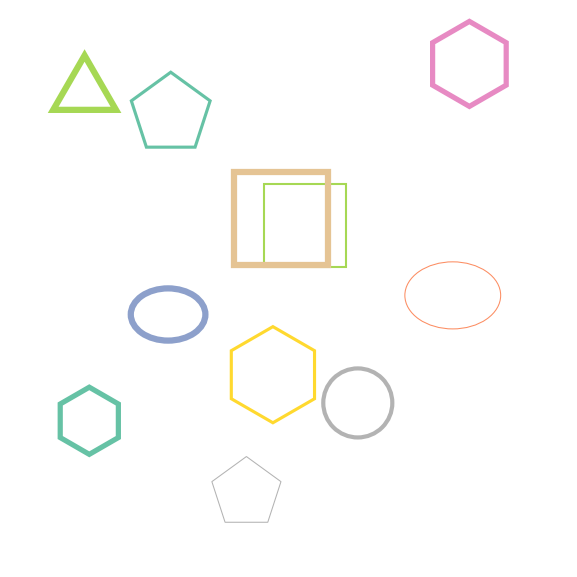[{"shape": "pentagon", "thickness": 1.5, "radius": 0.36, "center": [0.296, 0.802]}, {"shape": "hexagon", "thickness": 2.5, "radius": 0.29, "center": [0.155, 0.271]}, {"shape": "oval", "thickness": 0.5, "radius": 0.41, "center": [0.784, 0.488]}, {"shape": "oval", "thickness": 3, "radius": 0.32, "center": [0.291, 0.455]}, {"shape": "hexagon", "thickness": 2.5, "radius": 0.37, "center": [0.813, 0.888]}, {"shape": "square", "thickness": 1, "radius": 0.36, "center": [0.528, 0.608]}, {"shape": "triangle", "thickness": 3, "radius": 0.31, "center": [0.146, 0.84]}, {"shape": "hexagon", "thickness": 1.5, "radius": 0.42, "center": [0.473, 0.35]}, {"shape": "square", "thickness": 3, "radius": 0.4, "center": [0.487, 0.621]}, {"shape": "pentagon", "thickness": 0.5, "radius": 0.31, "center": [0.427, 0.146]}, {"shape": "circle", "thickness": 2, "radius": 0.3, "center": [0.62, 0.301]}]